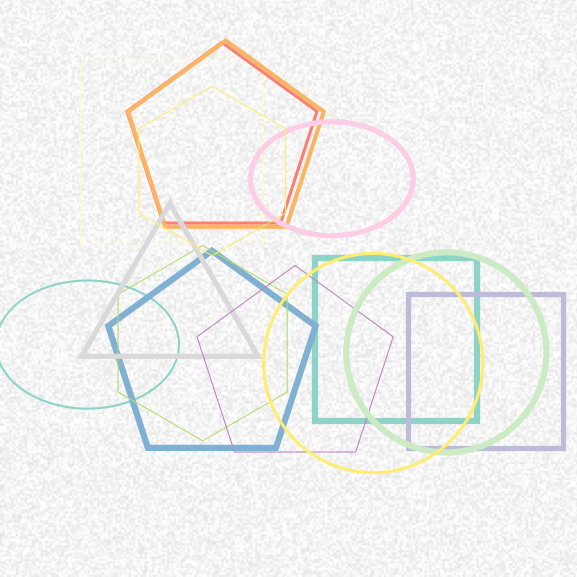[{"shape": "oval", "thickness": 1, "radius": 0.79, "center": [0.152, 0.402]}, {"shape": "square", "thickness": 3, "radius": 0.7, "center": [0.686, 0.411]}, {"shape": "square", "thickness": 0.5, "radius": 0.79, "center": [0.296, 0.732]}, {"shape": "square", "thickness": 2.5, "radius": 0.67, "center": [0.84, 0.357]}, {"shape": "pentagon", "thickness": 1.5, "radius": 0.86, "center": [0.384, 0.753]}, {"shape": "pentagon", "thickness": 3, "radius": 0.94, "center": [0.367, 0.376]}, {"shape": "pentagon", "thickness": 2, "radius": 0.89, "center": [0.391, 0.751]}, {"shape": "hexagon", "thickness": 0.5, "radius": 0.85, "center": [0.351, 0.405]}, {"shape": "oval", "thickness": 2.5, "radius": 0.7, "center": [0.575, 0.69]}, {"shape": "triangle", "thickness": 2.5, "radius": 0.88, "center": [0.294, 0.47]}, {"shape": "pentagon", "thickness": 0.5, "radius": 0.89, "center": [0.511, 0.361]}, {"shape": "circle", "thickness": 3, "radius": 0.87, "center": [0.773, 0.389]}, {"shape": "hexagon", "thickness": 0.5, "radius": 0.73, "center": [0.367, 0.703]}, {"shape": "circle", "thickness": 1.5, "radius": 0.95, "center": [0.646, 0.37]}]